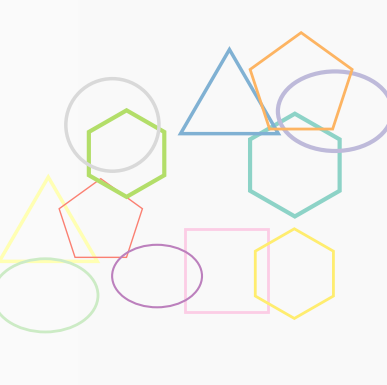[{"shape": "hexagon", "thickness": 3, "radius": 0.67, "center": [0.761, 0.571]}, {"shape": "triangle", "thickness": 2.5, "radius": 0.73, "center": [0.125, 0.394]}, {"shape": "oval", "thickness": 3, "radius": 0.74, "center": [0.865, 0.711]}, {"shape": "pentagon", "thickness": 1, "radius": 0.56, "center": [0.26, 0.423]}, {"shape": "triangle", "thickness": 2.5, "radius": 0.73, "center": [0.592, 0.726]}, {"shape": "pentagon", "thickness": 2, "radius": 0.69, "center": [0.777, 0.777]}, {"shape": "hexagon", "thickness": 3, "radius": 0.56, "center": [0.327, 0.601]}, {"shape": "square", "thickness": 2, "radius": 0.54, "center": [0.584, 0.297]}, {"shape": "circle", "thickness": 2.5, "radius": 0.6, "center": [0.29, 0.675]}, {"shape": "oval", "thickness": 1.5, "radius": 0.58, "center": [0.405, 0.283]}, {"shape": "oval", "thickness": 2, "radius": 0.68, "center": [0.117, 0.233]}, {"shape": "hexagon", "thickness": 2, "radius": 0.58, "center": [0.76, 0.289]}]